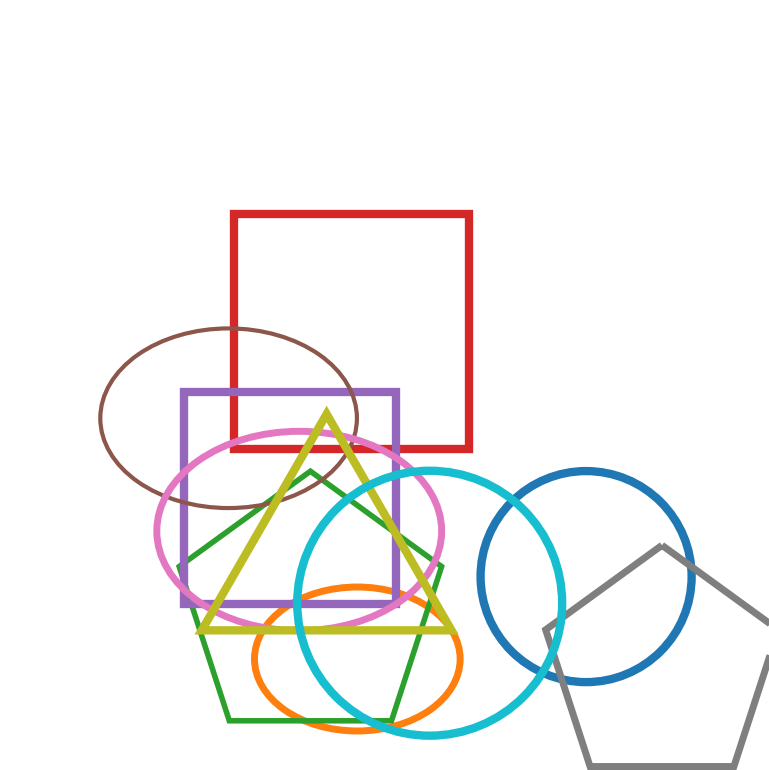[{"shape": "circle", "thickness": 3, "radius": 0.69, "center": [0.761, 0.251]}, {"shape": "oval", "thickness": 2.5, "radius": 0.67, "center": [0.464, 0.144]}, {"shape": "pentagon", "thickness": 2, "radius": 0.9, "center": [0.403, 0.209]}, {"shape": "square", "thickness": 3, "radius": 0.76, "center": [0.457, 0.57]}, {"shape": "square", "thickness": 3, "radius": 0.69, "center": [0.377, 0.353]}, {"shape": "oval", "thickness": 1.5, "radius": 0.83, "center": [0.297, 0.457]}, {"shape": "oval", "thickness": 2.5, "radius": 0.92, "center": [0.389, 0.31]}, {"shape": "pentagon", "thickness": 2.5, "radius": 0.79, "center": [0.86, 0.133]}, {"shape": "triangle", "thickness": 3, "radius": 0.94, "center": [0.424, 0.275]}, {"shape": "circle", "thickness": 3, "radius": 0.86, "center": [0.558, 0.217]}]